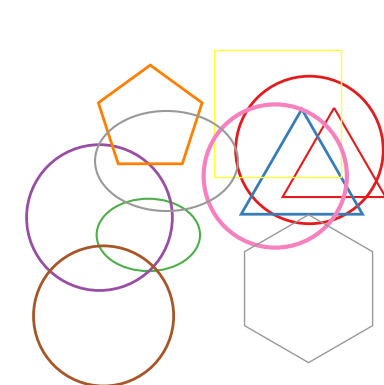[{"shape": "triangle", "thickness": 1.5, "radius": 0.77, "center": [0.868, 0.565]}, {"shape": "circle", "thickness": 2, "radius": 0.96, "center": [0.804, 0.61]}, {"shape": "triangle", "thickness": 2, "radius": 0.91, "center": [0.784, 0.535]}, {"shape": "oval", "thickness": 1.5, "radius": 0.67, "center": [0.385, 0.39]}, {"shape": "circle", "thickness": 2, "radius": 0.95, "center": [0.258, 0.435]}, {"shape": "pentagon", "thickness": 2, "radius": 0.71, "center": [0.39, 0.689]}, {"shape": "square", "thickness": 1, "radius": 0.82, "center": [0.72, 0.706]}, {"shape": "circle", "thickness": 2, "radius": 0.91, "center": [0.269, 0.179]}, {"shape": "circle", "thickness": 3, "radius": 0.93, "center": [0.715, 0.543]}, {"shape": "oval", "thickness": 1.5, "radius": 0.93, "center": [0.432, 0.582]}, {"shape": "hexagon", "thickness": 1, "radius": 0.96, "center": [0.801, 0.25]}]